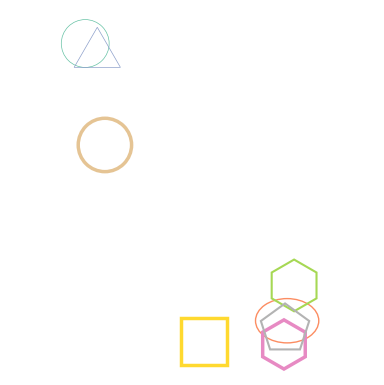[{"shape": "circle", "thickness": 0.5, "radius": 0.31, "center": [0.221, 0.887]}, {"shape": "oval", "thickness": 1, "radius": 0.41, "center": [0.746, 0.167]}, {"shape": "triangle", "thickness": 0.5, "radius": 0.35, "center": [0.253, 0.86]}, {"shape": "hexagon", "thickness": 2.5, "radius": 0.32, "center": [0.738, 0.105]}, {"shape": "hexagon", "thickness": 1.5, "radius": 0.34, "center": [0.764, 0.259]}, {"shape": "square", "thickness": 2.5, "radius": 0.3, "center": [0.53, 0.112]}, {"shape": "circle", "thickness": 2.5, "radius": 0.35, "center": [0.272, 0.623]}, {"shape": "pentagon", "thickness": 1.5, "radius": 0.33, "center": [0.74, 0.146]}]